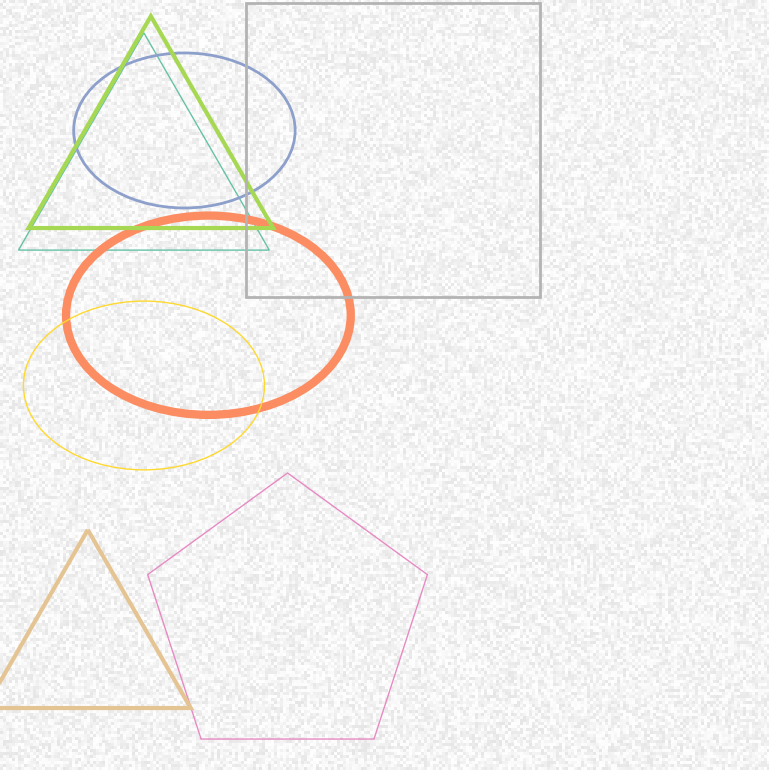[{"shape": "triangle", "thickness": 0.5, "radius": 0.94, "center": [0.187, 0.769]}, {"shape": "oval", "thickness": 3, "radius": 0.92, "center": [0.271, 0.591]}, {"shape": "oval", "thickness": 1, "radius": 0.72, "center": [0.239, 0.831]}, {"shape": "pentagon", "thickness": 0.5, "radius": 0.95, "center": [0.373, 0.195]}, {"shape": "triangle", "thickness": 1.5, "radius": 0.92, "center": [0.196, 0.796]}, {"shape": "oval", "thickness": 0.5, "radius": 0.78, "center": [0.187, 0.499]}, {"shape": "triangle", "thickness": 1.5, "radius": 0.77, "center": [0.114, 0.158]}, {"shape": "square", "thickness": 1, "radius": 0.95, "center": [0.51, 0.805]}]